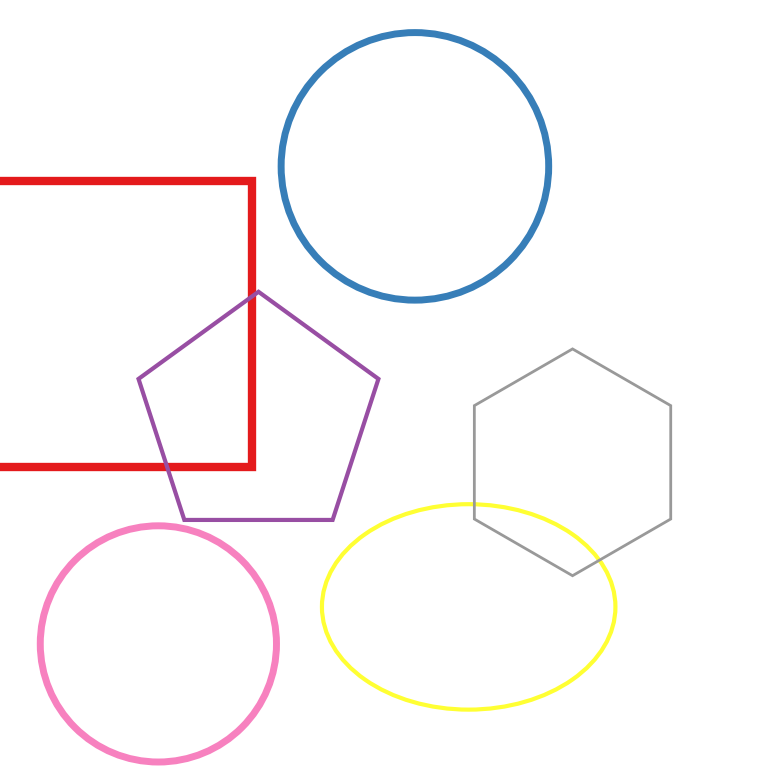[{"shape": "square", "thickness": 3, "radius": 0.93, "center": [0.141, 0.579]}, {"shape": "circle", "thickness": 2.5, "radius": 0.87, "center": [0.539, 0.784]}, {"shape": "pentagon", "thickness": 1.5, "radius": 0.82, "center": [0.336, 0.457]}, {"shape": "oval", "thickness": 1.5, "radius": 0.95, "center": [0.609, 0.212]}, {"shape": "circle", "thickness": 2.5, "radius": 0.77, "center": [0.206, 0.164]}, {"shape": "hexagon", "thickness": 1, "radius": 0.74, "center": [0.744, 0.4]}]